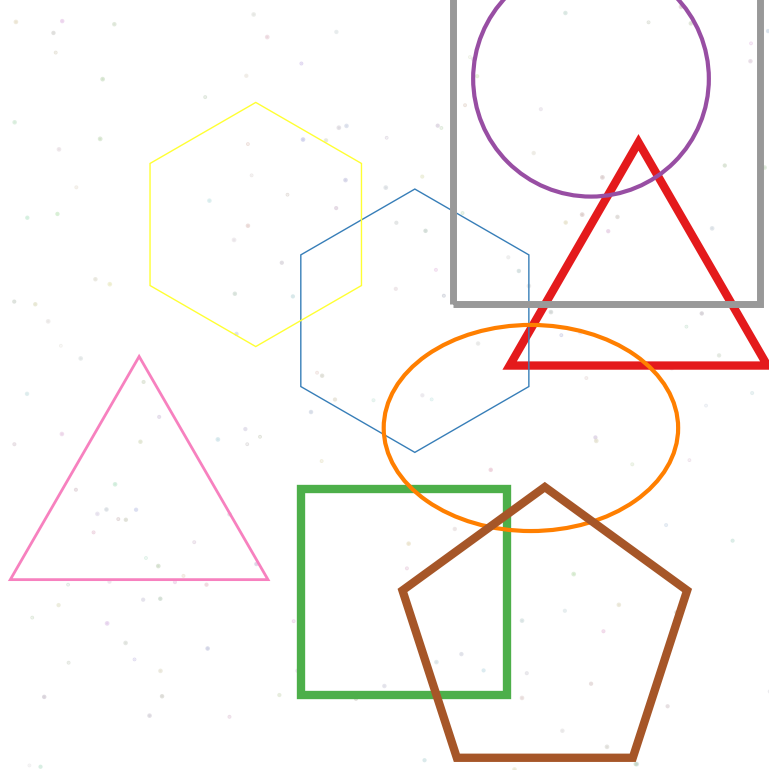[{"shape": "triangle", "thickness": 3, "radius": 0.97, "center": [0.829, 0.622]}, {"shape": "hexagon", "thickness": 0.5, "radius": 0.85, "center": [0.539, 0.583]}, {"shape": "square", "thickness": 3, "radius": 0.67, "center": [0.525, 0.231]}, {"shape": "circle", "thickness": 1.5, "radius": 0.77, "center": [0.768, 0.898]}, {"shape": "oval", "thickness": 1.5, "radius": 0.96, "center": [0.69, 0.444]}, {"shape": "hexagon", "thickness": 0.5, "radius": 0.79, "center": [0.332, 0.708]}, {"shape": "pentagon", "thickness": 3, "radius": 0.97, "center": [0.708, 0.173]}, {"shape": "triangle", "thickness": 1, "radius": 0.97, "center": [0.181, 0.344]}, {"shape": "square", "thickness": 2.5, "radius": 1.0, "center": [0.787, 0.804]}]